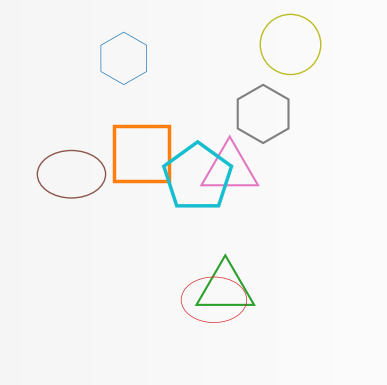[{"shape": "hexagon", "thickness": 0.5, "radius": 0.34, "center": [0.319, 0.848]}, {"shape": "square", "thickness": 2.5, "radius": 0.36, "center": [0.364, 0.601]}, {"shape": "triangle", "thickness": 1.5, "radius": 0.43, "center": [0.581, 0.251]}, {"shape": "oval", "thickness": 0.5, "radius": 0.42, "center": [0.552, 0.221]}, {"shape": "oval", "thickness": 1, "radius": 0.44, "center": [0.184, 0.547]}, {"shape": "triangle", "thickness": 1.5, "radius": 0.42, "center": [0.593, 0.561]}, {"shape": "hexagon", "thickness": 1.5, "radius": 0.38, "center": [0.679, 0.704]}, {"shape": "circle", "thickness": 1, "radius": 0.39, "center": [0.75, 0.885]}, {"shape": "pentagon", "thickness": 2.5, "radius": 0.46, "center": [0.51, 0.54]}]